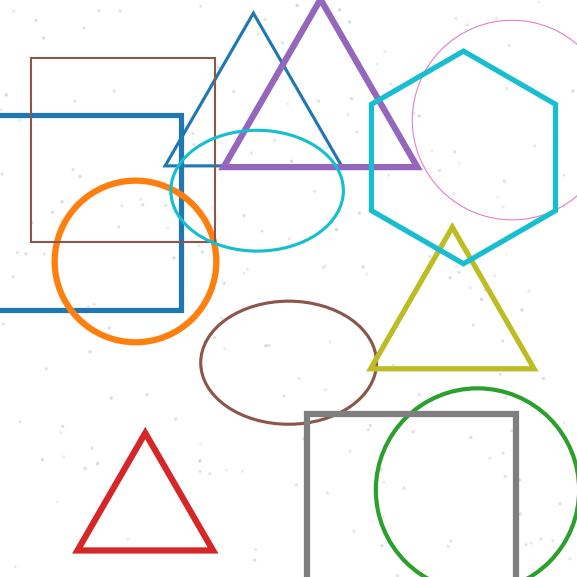[{"shape": "triangle", "thickness": 1.5, "radius": 0.88, "center": [0.439, 0.8]}, {"shape": "square", "thickness": 2.5, "radius": 0.85, "center": [0.145, 0.631]}, {"shape": "circle", "thickness": 3, "radius": 0.7, "center": [0.235, 0.546]}, {"shape": "circle", "thickness": 2, "radius": 0.88, "center": [0.827, 0.151]}, {"shape": "triangle", "thickness": 3, "radius": 0.68, "center": [0.252, 0.114]}, {"shape": "triangle", "thickness": 3, "radius": 0.97, "center": [0.555, 0.807]}, {"shape": "oval", "thickness": 1.5, "radius": 0.76, "center": [0.5, 0.371]}, {"shape": "square", "thickness": 1, "radius": 0.8, "center": [0.213, 0.74]}, {"shape": "circle", "thickness": 0.5, "radius": 0.86, "center": [0.887, 0.791]}, {"shape": "square", "thickness": 3, "radius": 0.9, "center": [0.713, 0.102]}, {"shape": "triangle", "thickness": 2.5, "radius": 0.82, "center": [0.783, 0.442]}, {"shape": "hexagon", "thickness": 2.5, "radius": 0.92, "center": [0.803, 0.726]}, {"shape": "oval", "thickness": 1.5, "radius": 0.75, "center": [0.445, 0.669]}]